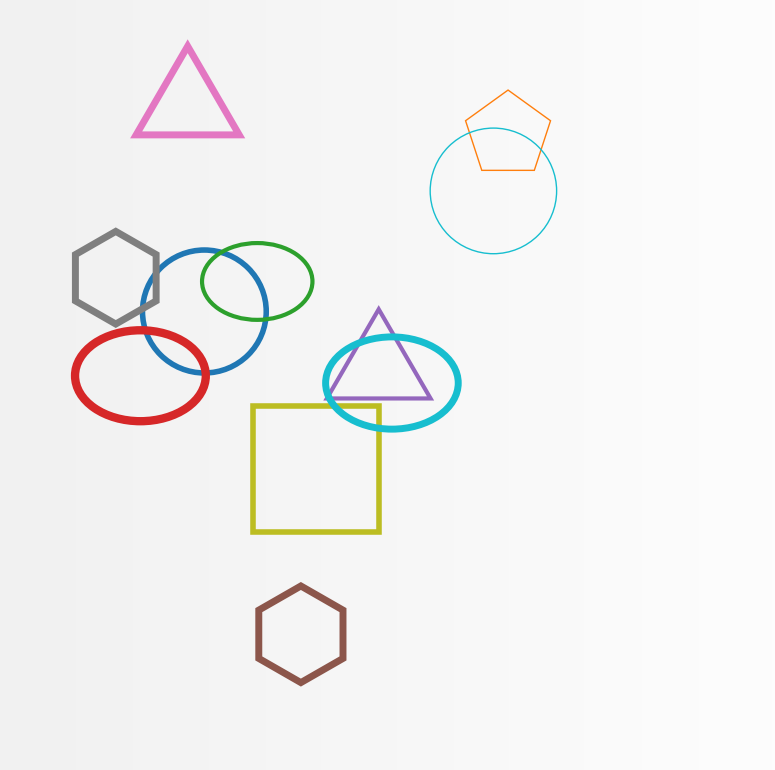[{"shape": "circle", "thickness": 2, "radius": 0.4, "center": [0.264, 0.595]}, {"shape": "pentagon", "thickness": 0.5, "radius": 0.29, "center": [0.656, 0.825]}, {"shape": "oval", "thickness": 1.5, "radius": 0.36, "center": [0.332, 0.634]}, {"shape": "oval", "thickness": 3, "radius": 0.42, "center": [0.181, 0.512]}, {"shape": "triangle", "thickness": 1.5, "radius": 0.39, "center": [0.489, 0.521]}, {"shape": "hexagon", "thickness": 2.5, "radius": 0.31, "center": [0.388, 0.176]}, {"shape": "triangle", "thickness": 2.5, "radius": 0.38, "center": [0.242, 0.863]}, {"shape": "hexagon", "thickness": 2.5, "radius": 0.3, "center": [0.149, 0.639]}, {"shape": "square", "thickness": 2, "radius": 0.41, "center": [0.408, 0.391]}, {"shape": "oval", "thickness": 2.5, "radius": 0.43, "center": [0.506, 0.503]}, {"shape": "circle", "thickness": 0.5, "radius": 0.41, "center": [0.637, 0.752]}]